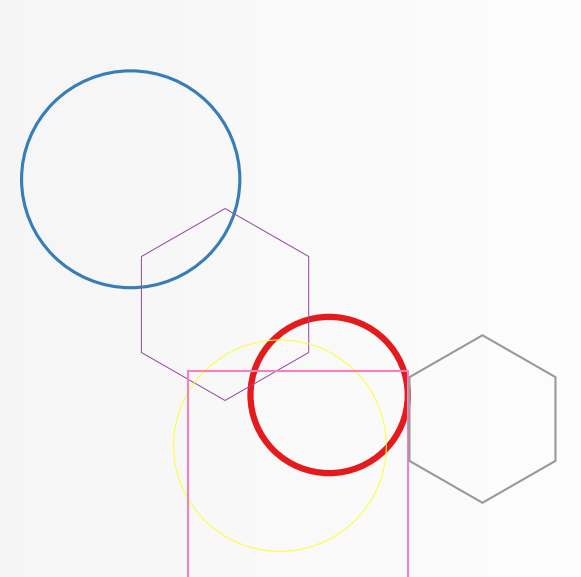[{"shape": "circle", "thickness": 3, "radius": 0.68, "center": [0.566, 0.315]}, {"shape": "circle", "thickness": 1.5, "radius": 0.94, "center": [0.225, 0.689]}, {"shape": "hexagon", "thickness": 0.5, "radius": 0.83, "center": [0.387, 0.472]}, {"shape": "circle", "thickness": 0.5, "radius": 0.92, "center": [0.482, 0.227]}, {"shape": "square", "thickness": 1, "radius": 0.95, "center": [0.512, 0.167]}, {"shape": "hexagon", "thickness": 1, "radius": 0.73, "center": [0.83, 0.274]}]